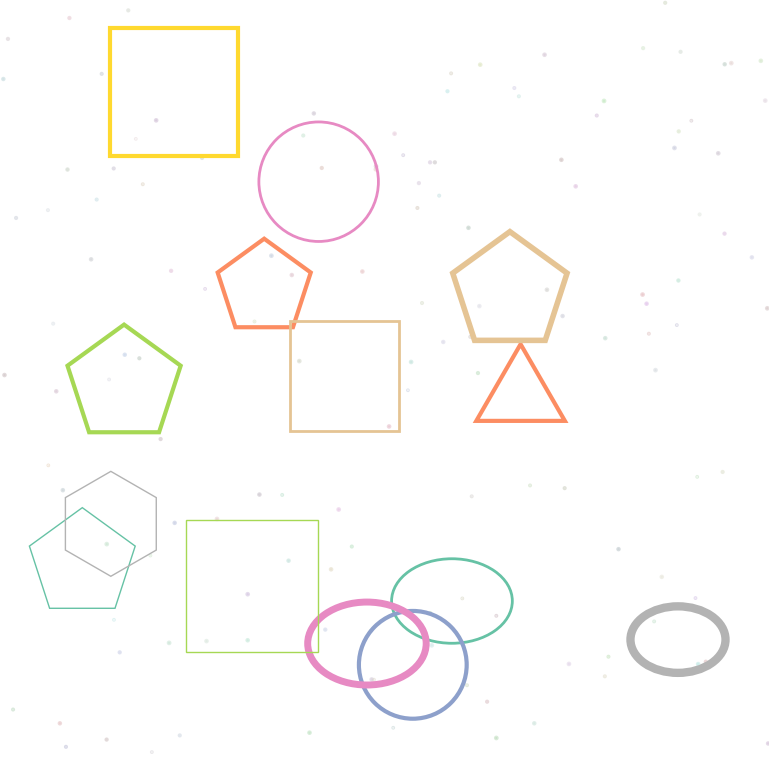[{"shape": "pentagon", "thickness": 0.5, "radius": 0.36, "center": [0.107, 0.268]}, {"shape": "oval", "thickness": 1, "radius": 0.39, "center": [0.587, 0.219]}, {"shape": "triangle", "thickness": 1.5, "radius": 0.33, "center": [0.676, 0.487]}, {"shape": "pentagon", "thickness": 1.5, "radius": 0.32, "center": [0.343, 0.626]}, {"shape": "circle", "thickness": 1.5, "radius": 0.35, "center": [0.536, 0.137]}, {"shape": "oval", "thickness": 2.5, "radius": 0.38, "center": [0.477, 0.164]}, {"shape": "circle", "thickness": 1, "radius": 0.39, "center": [0.414, 0.764]}, {"shape": "pentagon", "thickness": 1.5, "radius": 0.39, "center": [0.161, 0.501]}, {"shape": "square", "thickness": 0.5, "radius": 0.43, "center": [0.328, 0.239]}, {"shape": "square", "thickness": 1.5, "radius": 0.41, "center": [0.226, 0.881]}, {"shape": "pentagon", "thickness": 2, "radius": 0.39, "center": [0.662, 0.621]}, {"shape": "square", "thickness": 1, "radius": 0.36, "center": [0.448, 0.512]}, {"shape": "hexagon", "thickness": 0.5, "radius": 0.34, "center": [0.144, 0.32]}, {"shape": "oval", "thickness": 3, "radius": 0.31, "center": [0.881, 0.169]}]